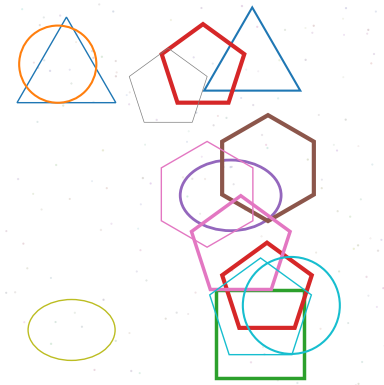[{"shape": "triangle", "thickness": 1, "radius": 0.74, "center": [0.173, 0.807]}, {"shape": "triangle", "thickness": 1.5, "radius": 0.72, "center": [0.655, 0.837]}, {"shape": "circle", "thickness": 1.5, "radius": 0.5, "center": [0.15, 0.833]}, {"shape": "square", "thickness": 2.5, "radius": 0.57, "center": [0.675, 0.132]}, {"shape": "pentagon", "thickness": 3, "radius": 0.56, "center": [0.527, 0.825]}, {"shape": "pentagon", "thickness": 3, "radius": 0.61, "center": [0.693, 0.247]}, {"shape": "oval", "thickness": 2, "radius": 0.66, "center": [0.599, 0.493]}, {"shape": "hexagon", "thickness": 3, "radius": 0.69, "center": [0.696, 0.563]}, {"shape": "hexagon", "thickness": 1, "radius": 0.69, "center": [0.538, 0.495]}, {"shape": "pentagon", "thickness": 2.5, "radius": 0.67, "center": [0.625, 0.357]}, {"shape": "pentagon", "thickness": 0.5, "radius": 0.53, "center": [0.437, 0.768]}, {"shape": "oval", "thickness": 1, "radius": 0.57, "center": [0.186, 0.143]}, {"shape": "pentagon", "thickness": 1, "radius": 0.69, "center": [0.677, 0.191]}, {"shape": "circle", "thickness": 1.5, "radius": 0.63, "center": [0.757, 0.207]}]